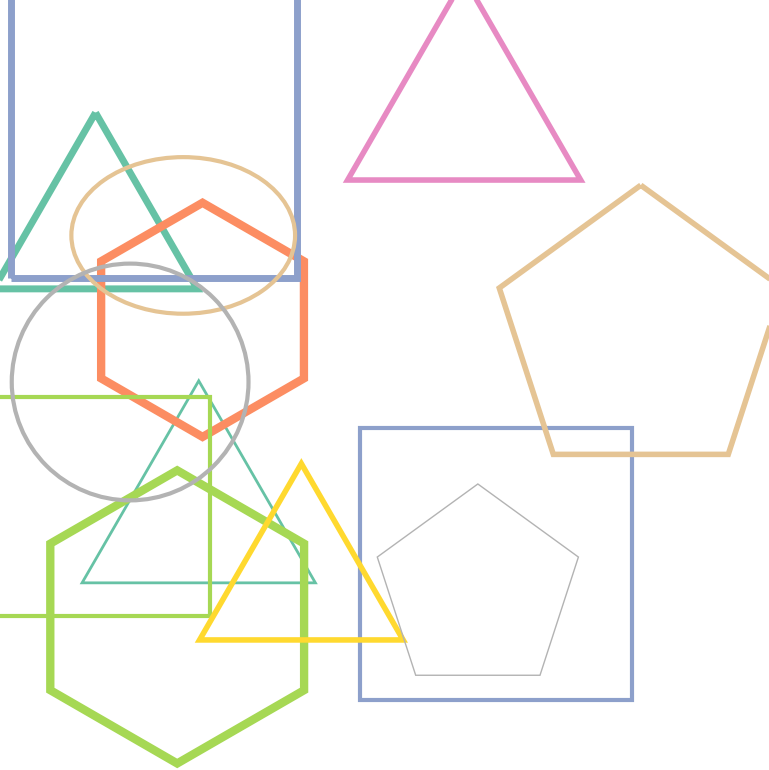[{"shape": "triangle", "thickness": 2.5, "radius": 0.76, "center": [0.124, 0.701]}, {"shape": "triangle", "thickness": 1, "radius": 0.87, "center": [0.258, 0.331]}, {"shape": "hexagon", "thickness": 3, "radius": 0.76, "center": [0.263, 0.585]}, {"shape": "square", "thickness": 2.5, "radius": 0.93, "center": [0.2, 0.825]}, {"shape": "square", "thickness": 1.5, "radius": 0.88, "center": [0.644, 0.267]}, {"shape": "triangle", "thickness": 2, "radius": 0.87, "center": [0.603, 0.854]}, {"shape": "square", "thickness": 1.5, "radius": 0.71, "center": [0.13, 0.342]}, {"shape": "hexagon", "thickness": 3, "radius": 0.95, "center": [0.23, 0.199]}, {"shape": "triangle", "thickness": 2, "radius": 0.76, "center": [0.391, 0.245]}, {"shape": "oval", "thickness": 1.5, "radius": 0.73, "center": [0.238, 0.694]}, {"shape": "pentagon", "thickness": 2, "radius": 0.97, "center": [0.832, 0.566]}, {"shape": "pentagon", "thickness": 0.5, "radius": 0.69, "center": [0.621, 0.234]}, {"shape": "circle", "thickness": 1.5, "radius": 0.77, "center": [0.169, 0.504]}]